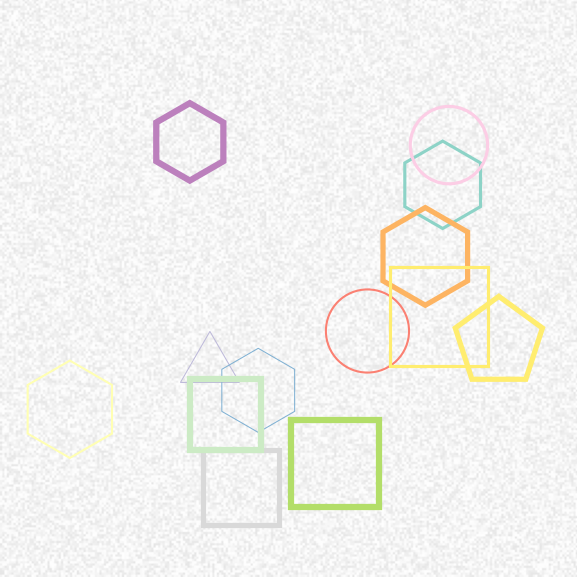[{"shape": "hexagon", "thickness": 1.5, "radius": 0.38, "center": [0.766, 0.679]}, {"shape": "hexagon", "thickness": 1, "radius": 0.42, "center": [0.121, 0.29]}, {"shape": "triangle", "thickness": 0.5, "radius": 0.29, "center": [0.364, 0.366]}, {"shape": "circle", "thickness": 1, "radius": 0.36, "center": [0.636, 0.426]}, {"shape": "hexagon", "thickness": 0.5, "radius": 0.36, "center": [0.447, 0.323]}, {"shape": "hexagon", "thickness": 2.5, "radius": 0.42, "center": [0.736, 0.555]}, {"shape": "square", "thickness": 3, "radius": 0.38, "center": [0.58, 0.196]}, {"shape": "circle", "thickness": 1.5, "radius": 0.33, "center": [0.777, 0.748]}, {"shape": "square", "thickness": 2.5, "radius": 0.33, "center": [0.417, 0.154]}, {"shape": "hexagon", "thickness": 3, "radius": 0.34, "center": [0.329, 0.753]}, {"shape": "square", "thickness": 3, "radius": 0.31, "center": [0.39, 0.281]}, {"shape": "square", "thickness": 1.5, "radius": 0.43, "center": [0.76, 0.451]}, {"shape": "pentagon", "thickness": 2.5, "radius": 0.4, "center": [0.864, 0.407]}]